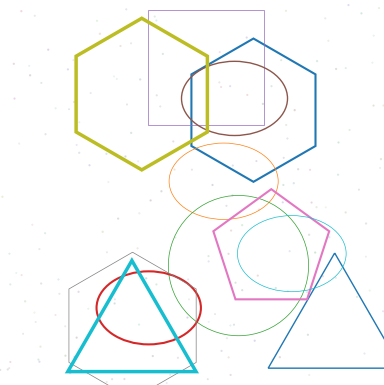[{"shape": "triangle", "thickness": 1, "radius": 1.0, "center": [0.869, 0.143]}, {"shape": "hexagon", "thickness": 1.5, "radius": 0.93, "center": [0.658, 0.714]}, {"shape": "oval", "thickness": 0.5, "radius": 0.71, "center": [0.581, 0.529]}, {"shape": "circle", "thickness": 0.5, "radius": 0.91, "center": [0.619, 0.31]}, {"shape": "oval", "thickness": 1.5, "radius": 0.68, "center": [0.386, 0.2]}, {"shape": "square", "thickness": 0.5, "radius": 0.75, "center": [0.535, 0.825]}, {"shape": "oval", "thickness": 1, "radius": 0.69, "center": [0.609, 0.744]}, {"shape": "pentagon", "thickness": 1.5, "radius": 0.79, "center": [0.705, 0.35]}, {"shape": "hexagon", "thickness": 0.5, "radius": 0.95, "center": [0.344, 0.154]}, {"shape": "hexagon", "thickness": 2.5, "radius": 0.98, "center": [0.368, 0.756]}, {"shape": "oval", "thickness": 0.5, "radius": 0.71, "center": [0.758, 0.341]}, {"shape": "triangle", "thickness": 2.5, "radius": 0.96, "center": [0.343, 0.131]}]